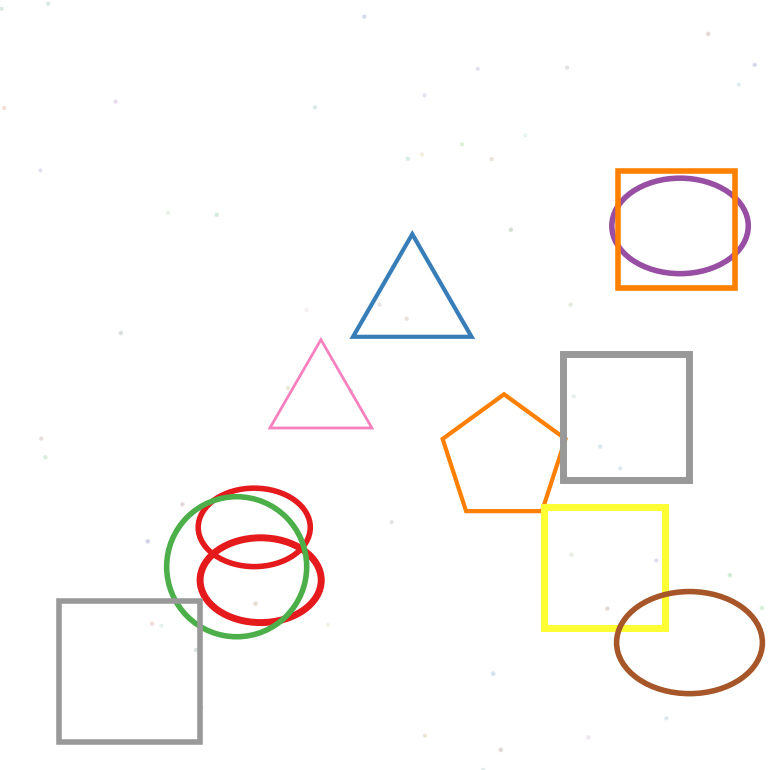[{"shape": "oval", "thickness": 2.5, "radius": 0.39, "center": [0.339, 0.247]}, {"shape": "oval", "thickness": 2, "radius": 0.36, "center": [0.33, 0.315]}, {"shape": "triangle", "thickness": 1.5, "radius": 0.44, "center": [0.535, 0.607]}, {"shape": "circle", "thickness": 2, "radius": 0.45, "center": [0.307, 0.264]}, {"shape": "oval", "thickness": 2, "radius": 0.44, "center": [0.883, 0.707]}, {"shape": "square", "thickness": 2, "radius": 0.38, "center": [0.878, 0.702]}, {"shape": "pentagon", "thickness": 1.5, "radius": 0.42, "center": [0.655, 0.404]}, {"shape": "square", "thickness": 2.5, "radius": 0.39, "center": [0.785, 0.263]}, {"shape": "oval", "thickness": 2, "radius": 0.47, "center": [0.895, 0.165]}, {"shape": "triangle", "thickness": 1, "radius": 0.38, "center": [0.417, 0.482]}, {"shape": "square", "thickness": 2.5, "radius": 0.41, "center": [0.813, 0.458]}, {"shape": "square", "thickness": 2, "radius": 0.46, "center": [0.168, 0.128]}]